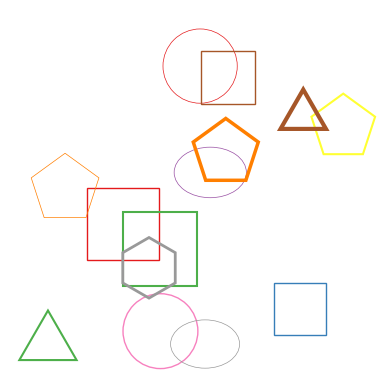[{"shape": "circle", "thickness": 0.5, "radius": 0.48, "center": [0.52, 0.828]}, {"shape": "square", "thickness": 1, "radius": 0.47, "center": [0.319, 0.418]}, {"shape": "square", "thickness": 1, "radius": 0.34, "center": [0.78, 0.198]}, {"shape": "square", "thickness": 1.5, "radius": 0.48, "center": [0.416, 0.353]}, {"shape": "triangle", "thickness": 1.5, "radius": 0.43, "center": [0.125, 0.108]}, {"shape": "oval", "thickness": 0.5, "radius": 0.47, "center": [0.546, 0.552]}, {"shape": "pentagon", "thickness": 2.5, "radius": 0.44, "center": [0.586, 0.604]}, {"shape": "pentagon", "thickness": 0.5, "radius": 0.46, "center": [0.169, 0.509]}, {"shape": "pentagon", "thickness": 1.5, "radius": 0.43, "center": [0.892, 0.67]}, {"shape": "square", "thickness": 1, "radius": 0.35, "center": [0.592, 0.799]}, {"shape": "triangle", "thickness": 3, "radius": 0.34, "center": [0.788, 0.699]}, {"shape": "circle", "thickness": 1, "radius": 0.49, "center": [0.417, 0.14]}, {"shape": "oval", "thickness": 0.5, "radius": 0.45, "center": [0.533, 0.106]}, {"shape": "hexagon", "thickness": 2, "radius": 0.39, "center": [0.387, 0.304]}]